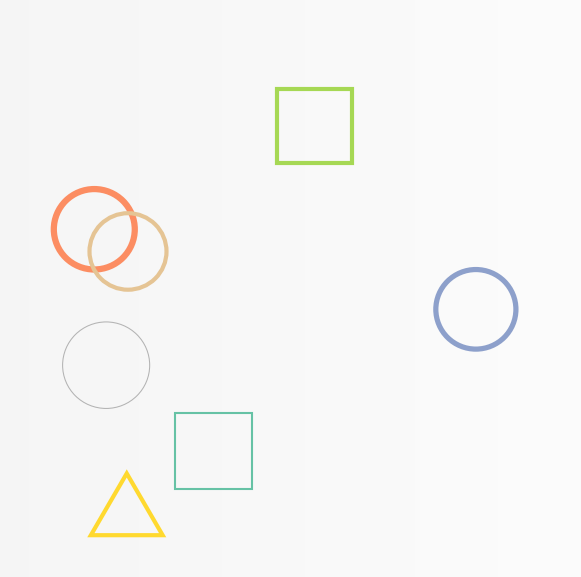[{"shape": "square", "thickness": 1, "radius": 0.33, "center": [0.367, 0.218]}, {"shape": "circle", "thickness": 3, "radius": 0.35, "center": [0.162, 0.602]}, {"shape": "circle", "thickness": 2.5, "radius": 0.34, "center": [0.819, 0.464]}, {"shape": "square", "thickness": 2, "radius": 0.32, "center": [0.541, 0.781]}, {"shape": "triangle", "thickness": 2, "radius": 0.36, "center": [0.218, 0.108]}, {"shape": "circle", "thickness": 2, "radius": 0.33, "center": [0.22, 0.564]}, {"shape": "circle", "thickness": 0.5, "radius": 0.37, "center": [0.183, 0.367]}]